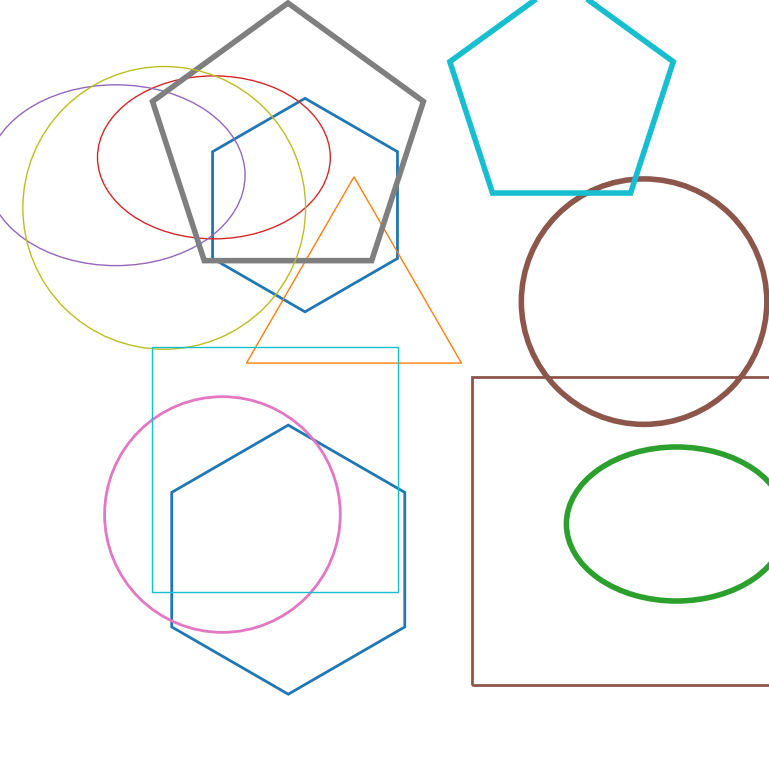[{"shape": "hexagon", "thickness": 1, "radius": 0.87, "center": [0.374, 0.273]}, {"shape": "hexagon", "thickness": 1, "radius": 0.69, "center": [0.396, 0.734]}, {"shape": "triangle", "thickness": 0.5, "radius": 0.81, "center": [0.46, 0.609]}, {"shape": "oval", "thickness": 2, "radius": 0.71, "center": [0.878, 0.319]}, {"shape": "oval", "thickness": 0.5, "radius": 0.76, "center": [0.278, 0.796]}, {"shape": "oval", "thickness": 0.5, "radius": 0.84, "center": [0.151, 0.772]}, {"shape": "circle", "thickness": 2, "radius": 0.8, "center": [0.836, 0.608]}, {"shape": "square", "thickness": 1, "radius": 1.0, "center": [0.813, 0.31]}, {"shape": "circle", "thickness": 1, "radius": 0.77, "center": [0.289, 0.332]}, {"shape": "pentagon", "thickness": 2, "radius": 0.92, "center": [0.374, 0.811]}, {"shape": "circle", "thickness": 0.5, "radius": 0.92, "center": [0.213, 0.73]}, {"shape": "pentagon", "thickness": 2, "radius": 0.76, "center": [0.729, 0.873]}, {"shape": "square", "thickness": 0.5, "radius": 0.8, "center": [0.357, 0.39]}]